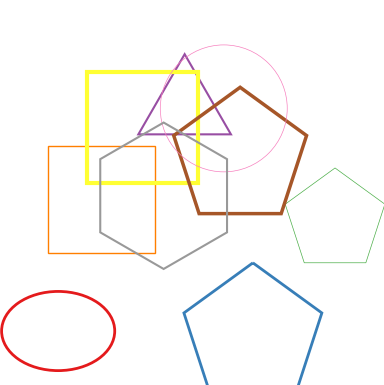[{"shape": "oval", "thickness": 2, "radius": 0.73, "center": [0.151, 0.14]}, {"shape": "pentagon", "thickness": 2, "radius": 0.94, "center": [0.657, 0.129]}, {"shape": "pentagon", "thickness": 0.5, "radius": 0.68, "center": [0.87, 0.428]}, {"shape": "triangle", "thickness": 1.5, "radius": 0.69, "center": [0.48, 0.72]}, {"shape": "square", "thickness": 1, "radius": 0.7, "center": [0.263, 0.481]}, {"shape": "square", "thickness": 3, "radius": 0.72, "center": [0.369, 0.668]}, {"shape": "pentagon", "thickness": 2.5, "radius": 0.91, "center": [0.624, 0.592]}, {"shape": "circle", "thickness": 0.5, "radius": 0.82, "center": [0.581, 0.718]}, {"shape": "hexagon", "thickness": 1.5, "radius": 0.95, "center": [0.425, 0.492]}]